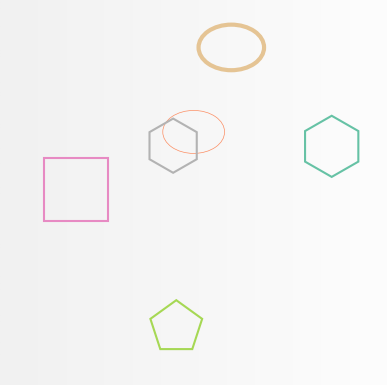[{"shape": "hexagon", "thickness": 1.5, "radius": 0.4, "center": [0.856, 0.62]}, {"shape": "oval", "thickness": 0.5, "radius": 0.4, "center": [0.5, 0.657]}, {"shape": "square", "thickness": 1.5, "radius": 0.41, "center": [0.196, 0.507]}, {"shape": "pentagon", "thickness": 1.5, "radius": 0.35, "center": [0.455, 0.15]}, {"shape": "oval", "thickness": 3, "radius": 0.42, "center": [0.597, 0.877]}, {"shape": "hexagon", "thickness": 1.5, "radius": 0.35, "center": [0.447, 0.622]}]